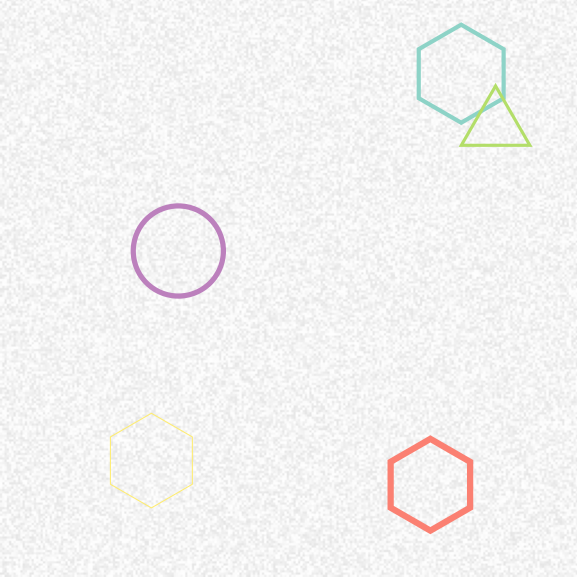[{"shape": "hexagon", "thickness": 2, "radius": 0.42, "center": [0.799, 0.872]}, {"shape": "hexagon", "thickness": 3, "radius": 0.4, "center": [0.745, 0.16]}, {"shape": "triangle", "thickness": 1.5, "radius": 0.34, "center": [0.858, 0.782]}, {"shape": "circle", "thickness": 2.5, "radius": 0.39, "center": [0.309, 0.565]}, {"shape": "hexagon", "thickness": 0.5, "radius": 0.41, "center": [0.262, 0.202]}]